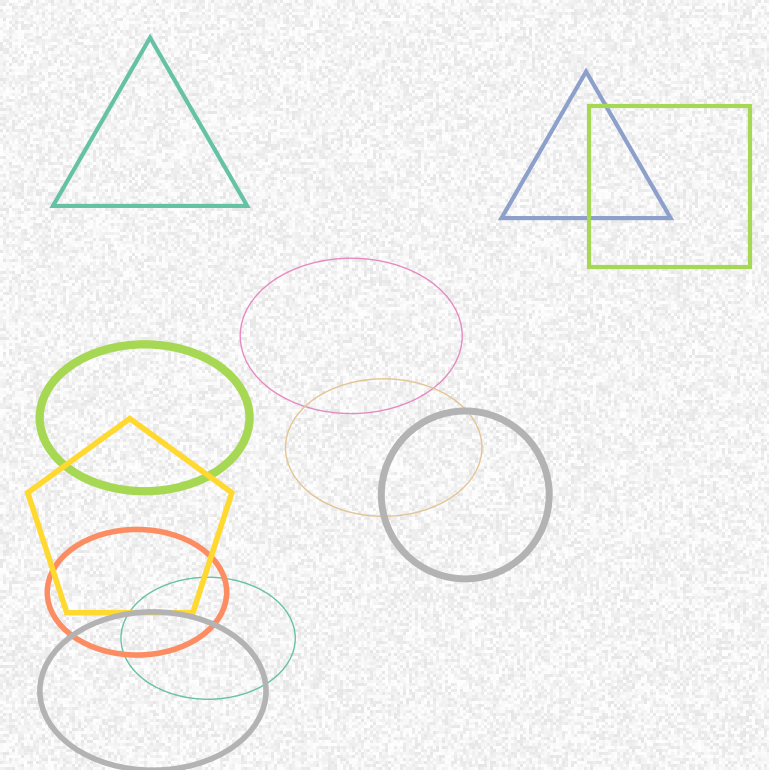[{"shape": "triangle", "thickness": 1.5, "radius": 0.73, "center": [0.195, 0.805]}, {"shape": "oval", "thickness": 0.5, "radius": 0.57, "center": [0.27, 0.171]}, {"shape": "oval", "thickness": 2, "radius": 0.58, "center": [0.178, 0.231]}, {"shape": "triangle", "thickness": 1.5, "radius": 0.63, "center": [0.761, 0.78]}, {"shape": "oval", "thickness": 0.5, "radius": 0.72, "center": [0.456, 0.564]}, {"shape": "square", "thickness": 1.5, "radius": 0.52, "center": [0.87, 0.758]}, {"shape": "oval", "thickness": 3, "radius": 0.68, "center": [0.188, 0.457]}, {"shape": "pentagon", "thickness": 2, "radius": 0.7, "center": [0.169, 0.317]}, {"shape": "oval", "thickness": 0.5, "radius": 0.64, "center": [0.498, 0.419]}, {"shape": "circle", "thickness": 2.5, "radius": 0.55, "center": [0.604, 0.357]}, {"shape": "oval", "thickness": 2, "radius": 0.73, "center": [0.199, 0.103]}]